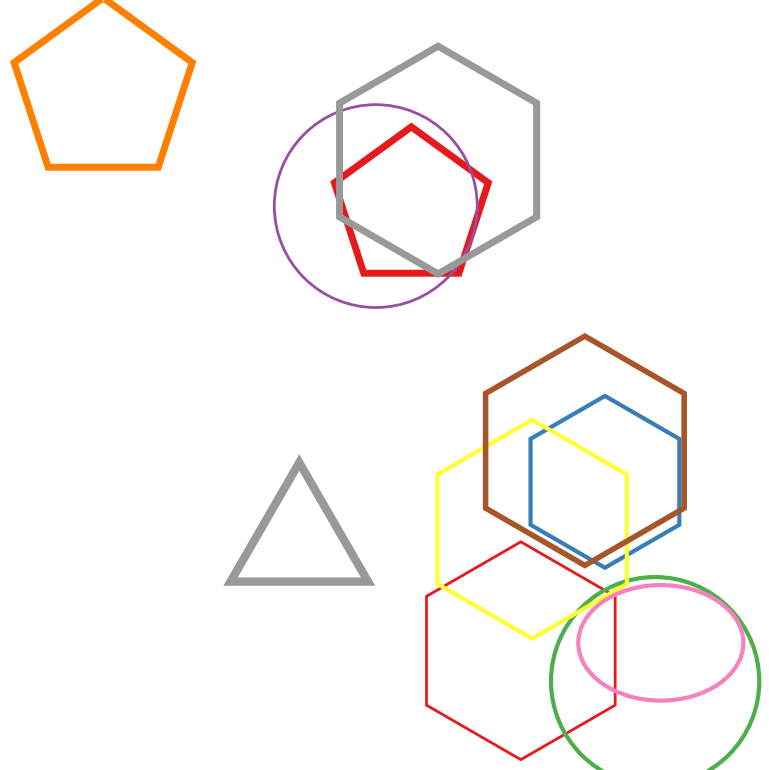[{"shape": "hexagon", "thickness": 1, "radius": 0.71, "center": [0.676, 0.155]}, {"shape": "pentagon", "thickness": 2.5, "radius": 0.53, "center": [0.534, 0.73]}, {"shape": "hexagon", "thickness": 1.5, "radius": 0.56, "center": [0.786, 0.374]}, {"shape": "circle", "thickness": 1.5, "radius": 0.68, "center": [0.851, 0.115]}, {"shape": "circle", "thickness": 1, "radius": 0.66, "center": [0.488, 0.732]}, {"shape": "pentagon", "thickness": 2.5, "radius": 0.61, "center": [0.134, 0.881]}, {"shape": "hexagon", "thickness": 1.5, "radius": 0.71, "center": [0.691, 0.313]}, {"shape": "hexagon", "thickness": 2, "radius": 0.74, "center": [0.76, 0.415]}, {"shape": "oval", "thickness": 1.5, "radius": 0.54, "center": [0.858, 0.165]}, {"shape": "hexagon", "thickness": 2.5, "radius": 0.74, "center": [0.569, 0.792]}, {"shape": "triangle", "thickness": 3, "radius": 0.52, "center": [0.389, 0.296]}]